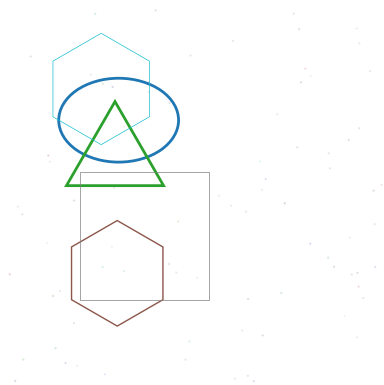[{"shape": "oval", "thickness": 2, "radius": 0.78, "center": [0.308, 0.688]}, {"shape": "triangle", "thickness": 2, "radius": 0.73, "center": [0.299, 0.591]}, {"shape": "hexagon", "thickness": 1, "radius": 0.69, "center": [0.305, 0.29]}, {"shape": "square", "thickness": 0.5, "radius": 0.83, "center": [0.375, 0.387]}, {"shape": "hexagon", "thickness": 0.5, "radius": 0.72, "center": [0.263, 0.769]}]